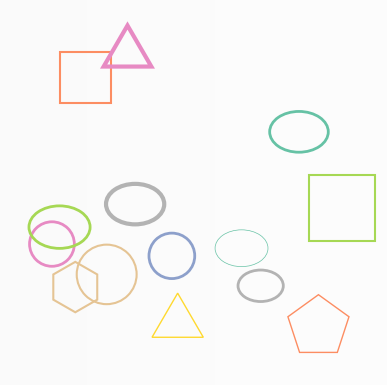[{"shape": "oval", "thickness": 0.5, "radius": 0.34, "center": [0.623, 0.355]}, {"shape": "oval", "thickness": 2, "radius": 0.38, "center": [0.772, 0.658]}, {"shape": "pentagon", "thickness": 1, "radius": 0.41, "center": [0.822, 0.152]}, {"shape": "square", "thickness": 1.5, "radius": 0.33, "center": [0.221, 0.798]}, {"shape": "circle", "thickness": 2, "radius": 0.3, "center": [0.444, 0.335]}, {"shape": "triangle", "thickness": 3, "radius": 0.36, "center": [0.329, 0.863]}, {"shape": "circle", "thickness": 2, "radius": 0.29, "center": [0.134, 0.366]}, {"shape": "square", "thickness": 1.5, "radius": 0.43, "center": [0.882, 0.46]}, {"shape": "oval", "thickness": 2, "radius": 0.39, "center": [0.154, 0.41]}, {"shape": "triangle", "thickness": 1, "radius": 0.38, "center": [0.458, 0.162]}, {"shape": "circle", "thickness": 1.5, "radius": 0.39, "center": [0.275, 0.287]}, {"shape": "hexagon", "thickness": 1.5, "radius": 0.33, "center": [0.194, 0.254]}, {"shape": "oval", "thickness": 2, "radius": 0.29, "center": [0.673, 0.258]}, {"shape": "oval", "thickness": 3, "radius": 0.38, "center": [0.349, 0.47]}]